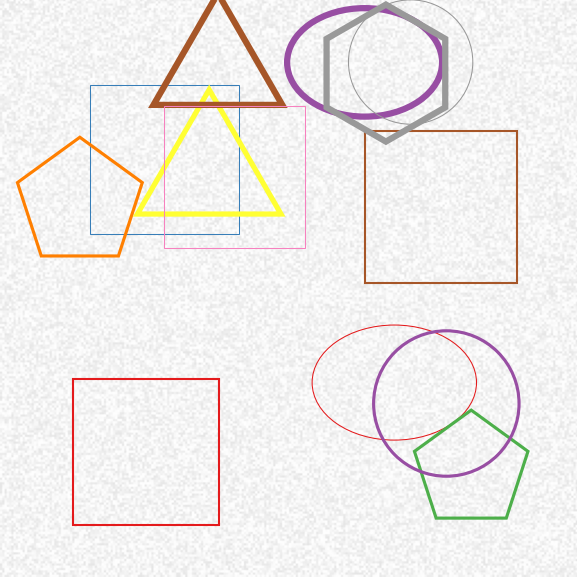[{"shape": "square", "thickness": 1, "radius": 0.63, "center": [0.253, 0.216]}, {"shape": "oval", "thickness": 0.5, "radius": 0.71, "center": [0.683, 0.337]}, {"shape": "square", "thickness": 0.5, "radius": 0.64, "center": [0.285, 0.723]}, {"shape": "pentagon", "thickness": 1.5, "radius": 0.52, "center": [0.816, 0.186]}, {"shape": "circle", "thickness": 1.5, "radius": 0.63, "center": [0.773, 0.3]}, {"shape": "oval", "thickness": 3, "radius": 0.67, "center": [0.631, 0.891]}, {"shape": "pentagon", "thickness": 1.5, "radius": 0.57, "center": [0.138, 0.648]}, {"shape": "triangle", "thickness": 2.5, "radius": 0.72, "center": [0.362, 0.7]}, {"shape": "triangle", "thickness": 3, "radius": 0.64, "center": [0.377, 0.882]}, {"shape": "square", "thickness": 1, "radius": 0.66, "center": [0.764, 0.641]}, {"shape": "square", "thickness": 0.5, "radius": 0.61, "center": [0.406, 0.693]}, {"shape": "hexagon", "thickness": 3, "radius": 0.59, "center": [0.668, 0.873]}, {"shape": "circle", "thickness": 0.5, "radius": 0.54, "center": [0.711, 0.892]}]